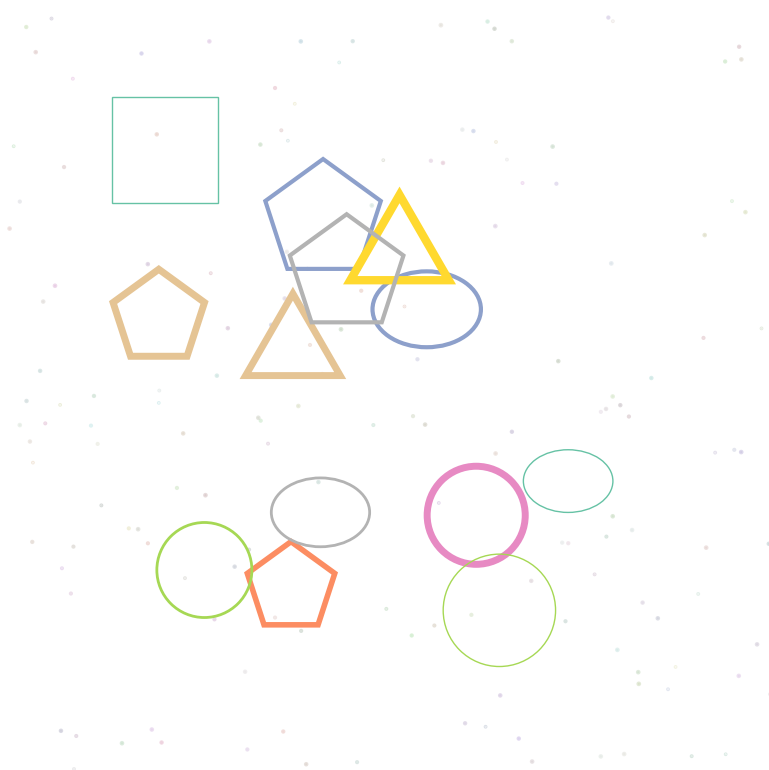[{"shape": "square", "thickness": 0.5, "radius": 0.34, "center": [0.215, 0.805]}, {"shape": "oval", "thickness": 0.5, "radius": 0.29, "center": [0.738, 0.375]}, {"shape": "pentagon", "thickness": 2, "radius": 0.3, "center": [0.378, 0.237]}, {"shape": "pentagon", "thickness": 1.5, "radius": 0.39, "center": [0.42, 0.715]}, {"shape": "oval", "thickness": 1.5, "radius": 0.35, "center": [0.554, 0.598]}, {"shape": "circle", "thickness": 2.5, "radius": 0.32, "center": [0.618, 0.331]}, {"shape": "circle", "thickness": 1, "radius": 0.31, "center": [0.265, 0.26]}, {"shape": "circle", "thickness": 0.5, "radius": 0.36, "center": [0.649, 0.207]}, {"shape": "triangle", "thickness": 3, "radius": 0.37, "center": [0.519, 0.673]}, {"shape": "triangle", "thickness": 2.5, "radius": 0.35, "center": [0.38, 0.548]}, {"shape": "pentagon", "thickness": 2.5, "radius": 0.31, "center": [0.206, 0.588]}, {"shape": "oval", "thickness": 1, "radius": 0.32, "center": [0.416, 0.335]}, {"shape": "pentagon", "thickness": 1.5, "radius": 0.39, "center": [0.45, 0.644]}]